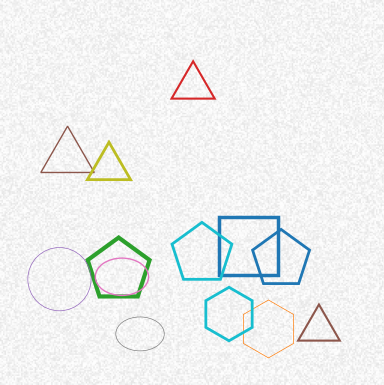[{"shape": "pentagon", "thickness": 2, "radius": 0.39, "center": [0.73, 0.326]}, {"shape": "square", "thickness": 2.5, "radius": 0.38, "center": [0.645, 0.361]}, {"shape": "hexagon", "thickness": 0.5, "radius": 0.38, "center": [0.697, 0.146]}, {"shape": "pentagon", "thickness": 3, "radius": 0.42, "center": [0.308, 0.298]}, {"shape": "triangle", "thickness": 1.5, "radius": 0.32, "center": [0.502, 0.776]}, {"shape": "circle", "thickness": 0.5, "radius": 0.41, "center": [0.154, 0.275]}, {"shape": "triangle", "thickness": 1, "radius": 0.4, "center": [0.175, 0.592]}, {"shape": "triangle", "thickness": 1.5, "radius": 0.31, "center": [0.828, 0.147]}, {"shape": "oval", "thickness": 1, "radius": 0.35, "center": [0.317, 0.281]}, {"shape": "oval", "thickness": 0.5, "radius": 0.31, "center": [0.364, 0.133]}, {"shape": "triangle", "thickness": 2, "radius": 0.32, "center": [0.283, 0.566]}, {"shape": "pentagon", "thickness": 2, "radius": 0.41, "center": [0.525, 0.341]}, {"shape": "hexagon", "thickness": 2, "radius": 0.35, "center": [0.595, 0.184]}]